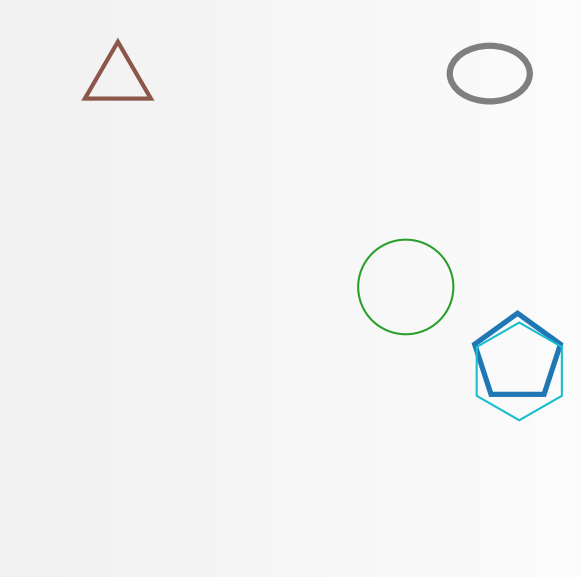[{"shape": "pentagon", "thickness": 2.5, "radius": 0.39, "center": [0.89, 0.379]}, {"shape": "circle", "thickness": 1, "radius": 0.41, "center": [0.698, 0.502]}, {"shape": "triangle", "thickness": 2, "radius": 0.33, "center": [0.203, 0.861]}, {"shape": "oval", "thickness": 3, "radius": 0.34, "center": [0.843, 0.872]}, {"shape": "hexagon", "thickness": 1, "radius": 0.42, "center": [0.893, 0.356]}]